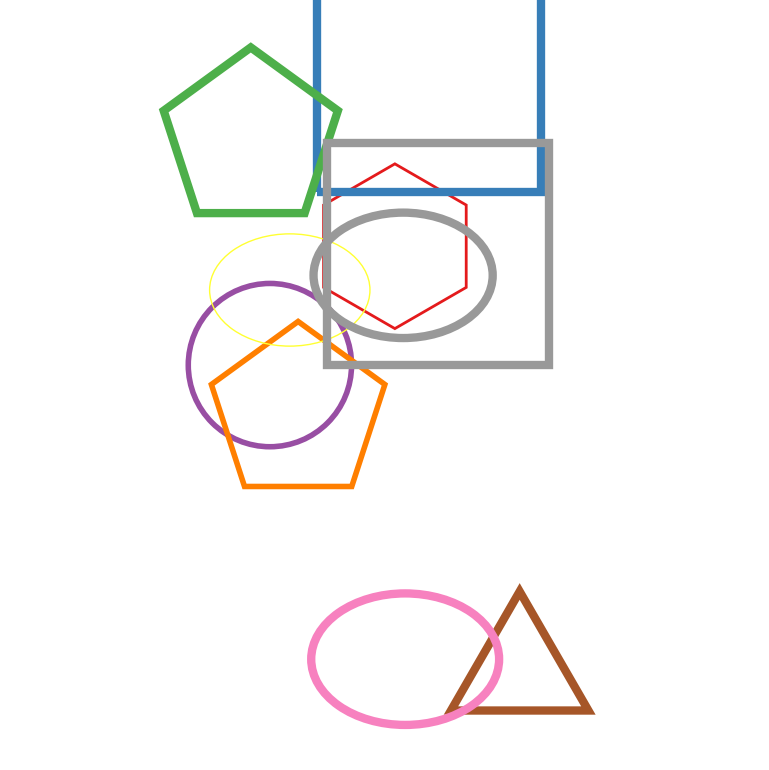[{"shape": "hexagon", "thickness": 1, "radius": 0.53, "center": [0.513, 0.68]}, {"shape": "square", "thickness": 3, "radius": 0.73, "center": [0.557, 0.896]}, {"shape": "pentagon", "thickness": 3, "radius": 0.59, "center": [0.326, 0.819]}, {"shape": "circle", "thickness": 2, "radius": 0.53, "center": [0.351, 0.526]}, {"shape": "pentagon", "thickness": 2, "radius": 0.59, "center": [0.387, 0.464]}, {"shape": "oval", "thickness": 0.5, "radius": 0.52, "center": [0.376, 0.623]}, {"shape": "triangle", "thickness": 3, "radius": 0.52, "center": [0.675, 0.129]}, {"shape": "oval", "thickness": 3, "radius": 0.61, "center": [0.526, 0.144]}, {"shape": "square", "thickness": 3, "radius": 0.72, "center": [0.569, 0.67]}, {"shape": "oval", "thickness": 3, "radius": 0.58, "center": [0.524, 0.642]}]